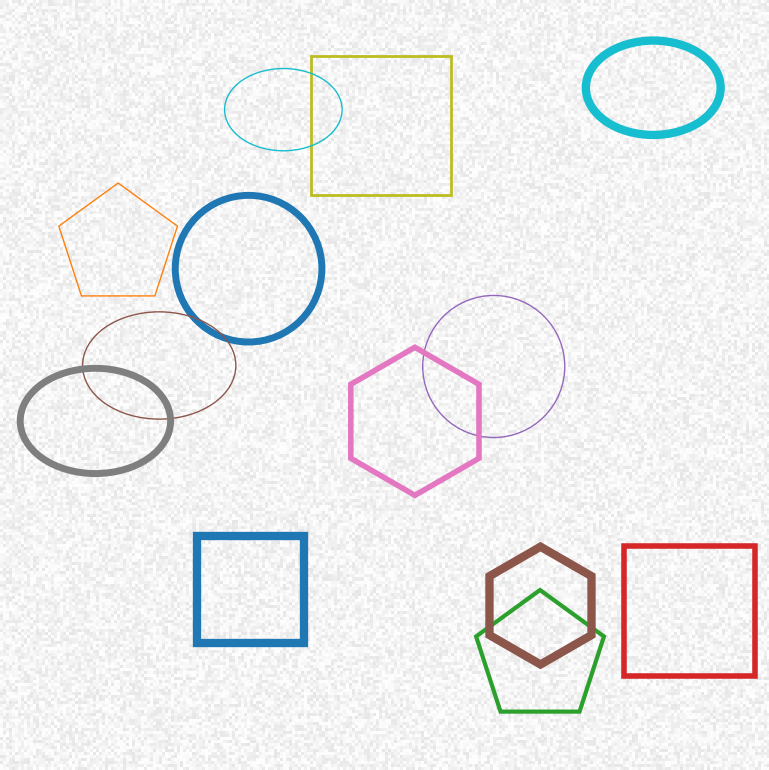[{"shape": "square", "thickness": 3, "radius": 0.35, "center": [0.325, 0.234]}, {"shape": "circle", "thickness": 2.5, "radius": 0.48, "center": [0.323, 0.651]}, {"shape": "pentagon", "thickness": 0.5, "radius": 0.41, "center": [0.153, 0.681]}, {"shape": "pentagon", "thickness": 1.5, "radius": 0.44, "center": [0.701, 0.146]}, {"shape": "square", "thickness": 2, "radius": 0.42, "center": [0.896, 0.206]}, {"shape": "circle", "thickness": 0.5, "radius": 0.46, "center": [0.641, 0.524]}, {"shape": "hexagon", "thickness": 3, "radius": 0.38, "center": [0.702, 0.213]}, {"shape": "oval", "thickness": 0.5, "radius": 0.5, "center": [0.207, 0.525]}, {"shape": "hexagon", "thickness": 2, "radius": 0.48, "center": [0.539, 0.453]}, {"shape": "oval", "thickness": 2.5, "radius": 0.49, "center": [0.124, 0.453]}, {"shape": "square", "thickness": 1, "radius": 0.45, "center": [0.495, 0.837]}, {"shape": "oval", "thickness": 3, "radius": 0.44, "center": [0.848, 0.886]}, {"shape": "oval", "thickness": 0.5, "radius": 0.38, "center": [0.368, 0.858]}]